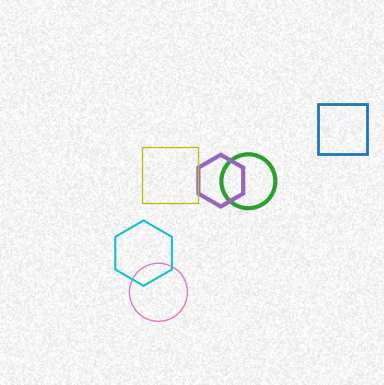[{"shape": "square", "thickness": 2, "radius": 0.32, "center": [0.89, 0.665]}, {"shape": "circle", "thickness": 3, "radius": 0.35, "center": [0.645, 0.529]}, {"shape": "hexagon", "thickness": 3, "radius": 0.34, "center": [0.573, 0.531]}, {"shape": "circle", "thickness": 1, "radius": 0.38, "center": [0.412, 0.241]}, {"shape": "square", "thickness": 1, "radius": 0.37, "center": [0.441, 0.545]}, {"shape": "hexagon", "thickness": 1.5, "radius": 0.42, "center": [0.373, 0.342]}]